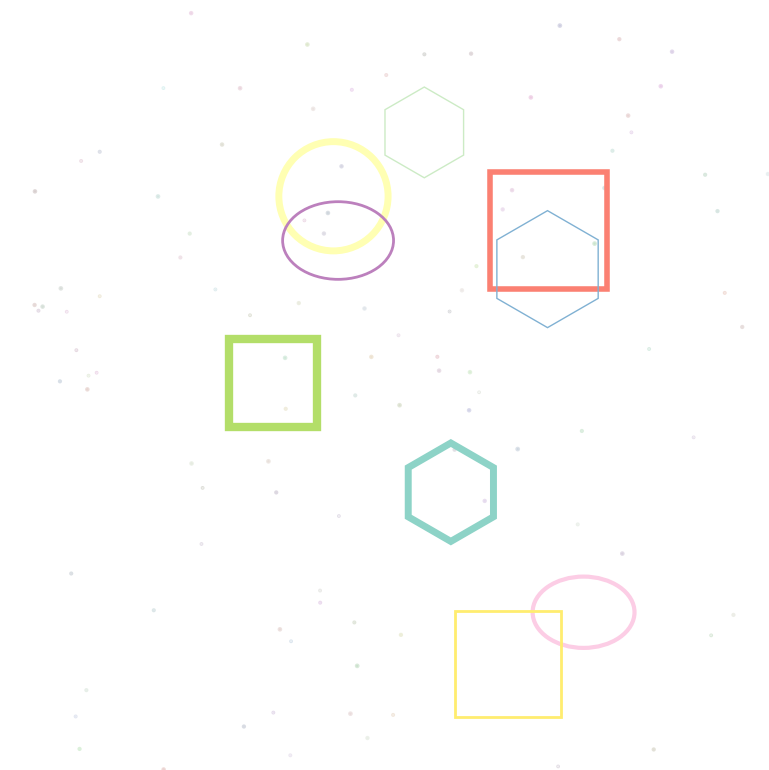[{"shape": "hexagon", "thickness": 2.5, "radius": 0.32, "center": [0.586, 0.361]}, {"shape": "circle", "thickness": 2.5, "radius": 0.35, "center": [0.433, 0.745]}, {"shape": "square", "thickness": 2, "radius": 0.38, "center": [0.713, 0.701]}, {"shape": "hexagon", "thickness": 0.5, "radius": 0.38, "center": [0.711, 0.65]}, {"shape": "square", "thickness": 3, "radius": 0.29, "center": [0.355, 0.502]}, {"shape": "oval", "thickness": 1.5, "radius": 0.33, "center": [0.758, 0.205]}, {"shape": "oval", "thickness": 1, "radius": 0.36, "center": [0.439, 0.688]}, {"shape": "hexagon", "thickness": 0.5, "radius": 0.29, "center": [0.551, 0.828]}, {"shape": "square", "thickness": 1, "radius": 0.34, "center": [0.66, 0.138]}]